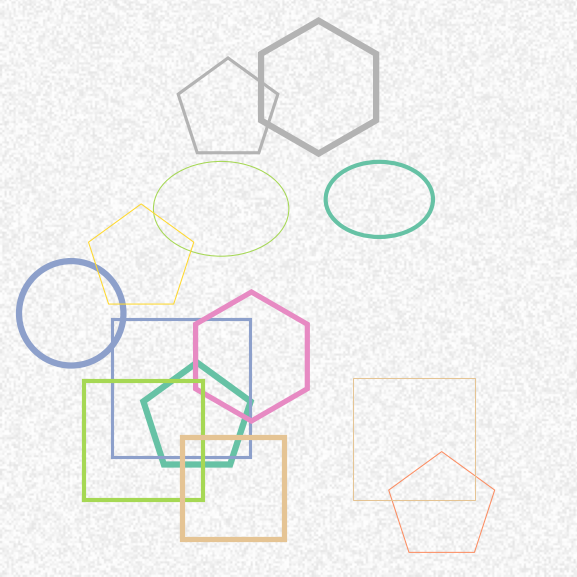[{"shape": "oval", "thickness": 2, "radius": 0.46, "center": [0.657, 0.654]}, {"shape": "pentagon", "thickness": 3, "radius": 0.49, "center": [0.341, 0.274]}, {"shape": "pentagon", "thickness": 0.5, "radius": 0.48, "center": [0.765, 0.121]}, {"shape": "circle", "thickness": 3, "radius": 0.45, "center": [0.123, 0.457]}, {"shape": "square", "thickness": 1.5, "radius": 0.6, "center": [0.314, 0.327]}, {"shape": "hexagon", "thickness": 2.5, "radius": 0.56, "center": [0.435, 0.382]}, {"shape": "square", "thickness": 2, "radius": 0.51, "center": [0.249, 0.236]}, {"shape": "oval", "thickness": 0.5, "radius": 0.59, "center": [0.383, 0.638]}, {"shape": "pentagon", "thickness": 0.5, "radius": 0.48, "center": [0.244, 0.55]}, {"shape": "square", "thickness": 2.5, "radius": 0.44, "center": [0.403, 0.154]}, {"shape": "square", "thickness": 0.5, "radius": 0.53, "center": [0.717, 0.238]}, {"shape": "hexagon", "thickness": 3, "radius": 0.58, "center": [0.552, 0.848]}, {"shape": "pentagon", "thickness": 1.5, "radius": 0.45, "center": [0.395, 0.808]}]